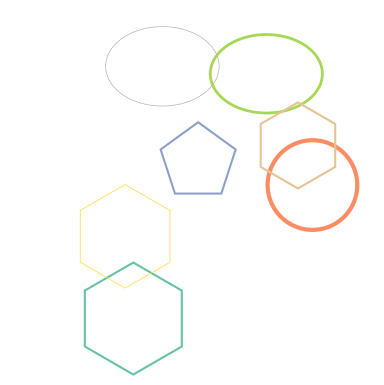[{"shape": "hexagon", "thickness": 1.5, "radius": 0.73, "center": [0.346, 0.173]}, {"shape": "circle", "thickness": 3, "radius": 0.58, "center": [0.812, 0.519]}, {"shape": "pentagon", "thickness": 1.5, "radius": 0.51, "center": [0.515, 0.58]}, {"shape": "oval", "thickness": 2, "radius": 0.73, "center": [0.692, 0.808]}, {"shape": "hexagon", "thickness": 0.5, "radius": 0.67, "center": [0.325, 0.386]}, {"shape": "hexagon", "thickness": 1.5, "radius": 0.56, "center": [0.774, 0.622]}, {"shape": "oval", "thickness": 0.5, "radius": 0.74, "center": [0.422, 0.828]}]